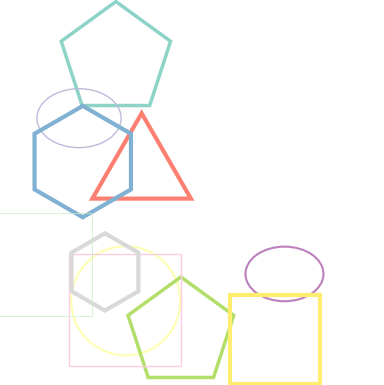[{"shape": "pentagon", "thickness": 2.5, "radius": 0.75, "center": [0.301, 0.847]}, {"shape": "circle", "thickness": 1.5, "radius": 0.71, "center": [0.327, 0.219]}, {"shape": "oval", "thickness": 1, "radius": 0.55, "center": [0.205, 0.693]}, {"shape": "triangle", "thickness": 3, "radius": 0.74, "center": [0.368, 0.558]}, {"shape": "hexagon", "thickness": 3, "radius": 0.72, "center": [0.215, 0.58]}, {"shape": "pentagon", "thickness": 2.5, "radius": 0.72, "center": [0.47, 0.136]}, {"shape": "square", "thickness": 1, "radius": 0.73, "center": [0.326, 0.194]}, {"shape": "hexagon", "thickness": 3, "radius": 0.5, "center": [0.273, 0.294]}, {"shape": "oval", "thickness": 1.5, "radius": 0.51, "center": [0.739, 0.288]}, {"shape": "square", "thickness": 0.5, "radius": 0.66, "center": [0.105, 0.313]}, {"shape": "square", "thickness": 3, "radius": 0.58, "center": [0.714, 0.118]}]